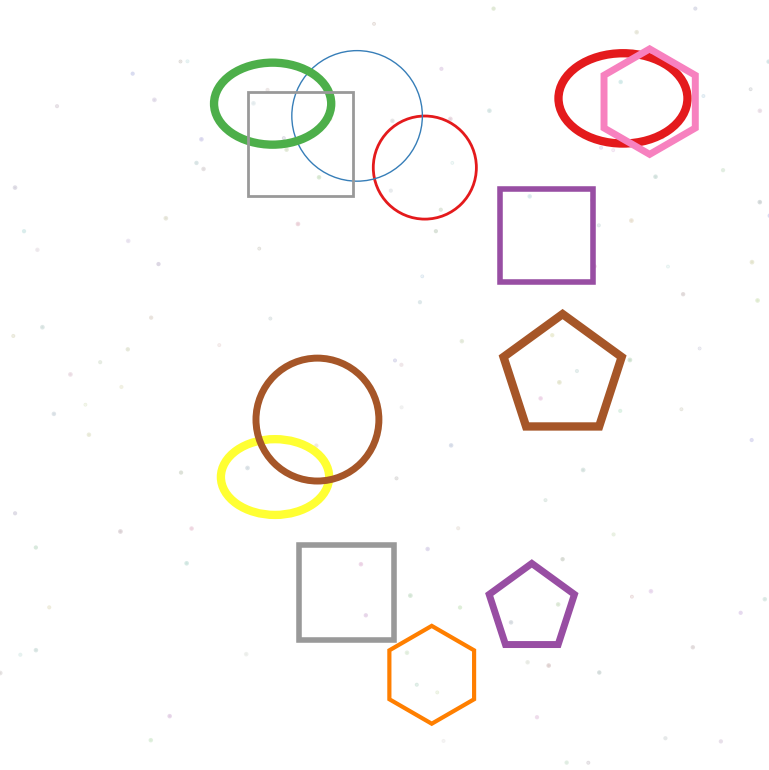[{"shape": "oval", "thickness": 3, "radius": 0.42, "center": [0.809, 0.872]}, {"shape": "circle", "thickness": 1, "radius": 0.33, "center": [0.552, 0.782]}, {"shape": "circle", "thickness": 0.5, "radius": 0.42, "center": [0.464, 0.849]}, {"shape": "oval", "thickness": 3, "radius": 0.38, "center": [0.354, 0.865]}, {"shape": "square", "thickness": 2, "radius": 0.3, "center": [0.71, 0.694]}, {"shape": "pentagon", "thickness": 2.5, "radius": 0.29, "center": [0.691, 0.21]}, {"shape": "hexagon", "thickness": 1.5, "radius": 0.32, "center": [0.561, 0.124]}, {"shape": "oval", "thickness": 3, "radius": 0.35, "center": [0.357, 0.38]}, {"shape": "circle", "thickness": 2.5, "radius": 0.4, "center": [0.412, 0.455]}, {"shape": "pentagon", "thickness": 3, "radius": 0.4, "center": [0.731, 0.511]}, {"shape": "hexagon", "thickness": 2.5, "radius": 0.34, "center": [0.844, 0.868]}, {"shape": "square", "thickness": 2, "radius": 0.31, "center": [0.45, 0.231]}, {"shape": "square", "thickness": 1, "radius": 0.34, "center": [0.391, 0.813]}]